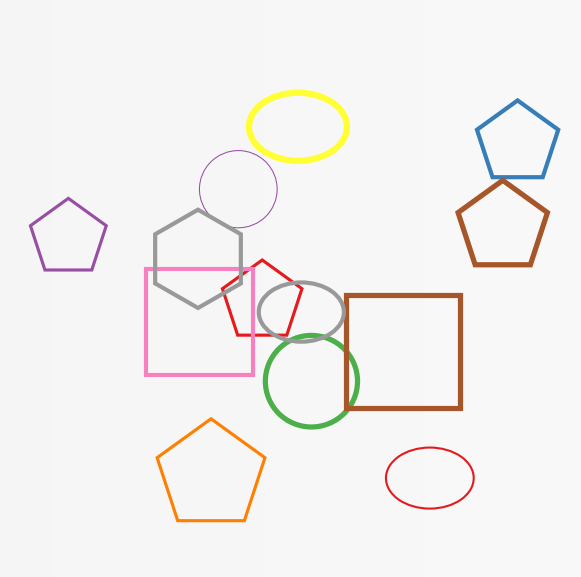[{"shape": "oval", "thickness": 1, "radius": 0.38, "center": [0.739, 0.171]}, {"shape": "pentagon", "thickness": 1.5, "radius": 0.36, "center": [0.451, 0.477]}, {"shape": "pentagon", "thickness": 2, "radius": 0.37, "center": [0.891, 0.752]}, {"shape": "circle", "thickness": 2.5, "radius": 0.4, "center": [0.536, 0.339]}, {"shape": "circle", "thickness": 0.5, "radius": 0.33, "center": [0.41, 0.672]}, {"shape": "pentagon", "thickness": 1.5, "radius": 0.34, "center": [0.118, 0.587]}, {"shape": "pentagon", "thickness": 1.5, "radius": 0.49, "center": [0.363, 0.176]}, {"shape": "oval", "thickness": 3, "radius": 0.42, "center": [0.513, 0.78]}, {"shape": "square", "thickness": 2.5, "radius": 0.49, "center": [0.693, 0.39]}, {"shape": "pentagon", "thickness": 2.5, "radius": 0.4, "center": [0.865, 0.606]}, {"shape": "square", "thickness": 2, "radius": 0.46, "center": [0.343, 0.442]}, {"shape": "oval", "thickness": 2, "radius": 0.37, "center": [0.518, 0.459]}, {"shape": "hexagon", "thickness": 2, "radius": 0.43, "center": [0.341, 0.551]}]